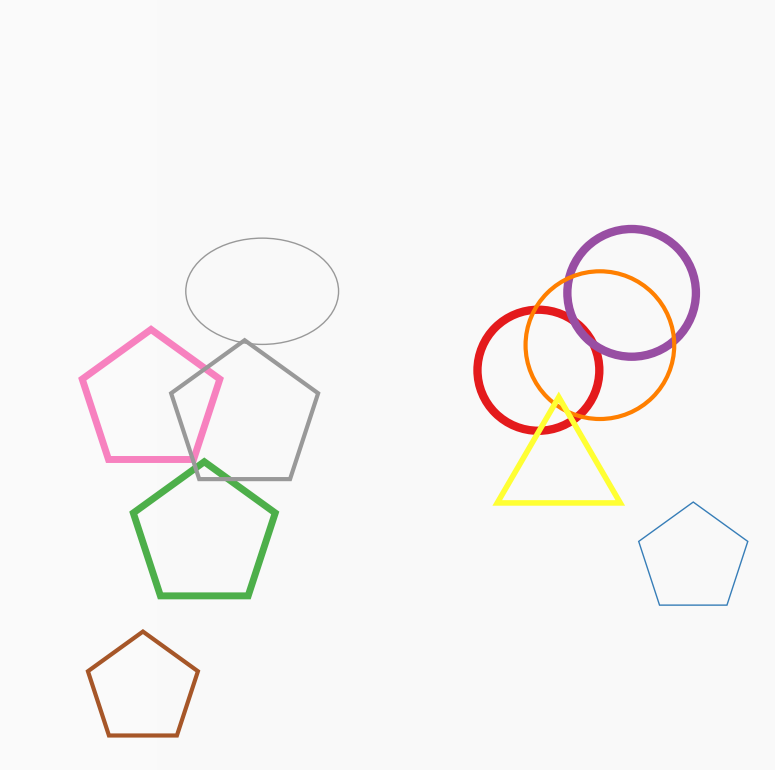[{"shape": "circle", "thickness": 3, "radius": 0.39, "center": [0.695, 0.519]}, {"shape": "pentagon", "thickness": 0.5, "radius": 0.37, "center": [0.895, 0.274]}, {"shape": "pentagon", "thickness": 2.5, "radius": 0.48, "center": [0.264, 0.304]}, {"shape": "circle", "thickness": 3, "radius": 0.41, "center": [0.815, 0.62]}, {"shape": "circle", "thickness": 1.5, "radius": 0.48, "center": [0.774, 0.552]}, {"shape": "triangle", "thickness": 2, "radius": 0.46, "center": [0.721, 0.393]}, {"shape": "pentagon", "thickness": 1.5, "radius": 0.37, "center": [0.184, 0.105]}, {"shape": "pentagon", "thickness": 2.5, "radius": 0.47, "center": [0.195, 0.479]}, {"shape": "pentagon", "thickness": 1.5, "radius": 0.5, "center": [0.316, 0.458]}, {"shape": "oval", "thickness": 0.5, "radius": 0.49, "center": [0.338, 0.622]}]